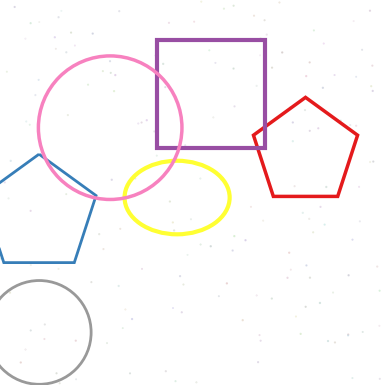[{"shape": "pentagon", "thickness": 2.5, "radius": 0.71, "center": [0.794, 0.605]}, {"shape": "pentagon", "thickness": 2, "radius": 0.78, "center": [0.101, 0.444]}, {"shape": "square", "thickness": 3, "radius": 0.7, "center": [0.548, 0.755]}, {"shape": "oval", "thickness": 3, "radius": 0.68, "center": [0.46, 0.487]}, {"shape": "circle", "thickness": 2.5, "radius": 0.93, "center": [0.286, 0.668]}, {"shape": "circle", "thickness": 2, "radius": 0.67, "center": [0.102, 0.137]}]